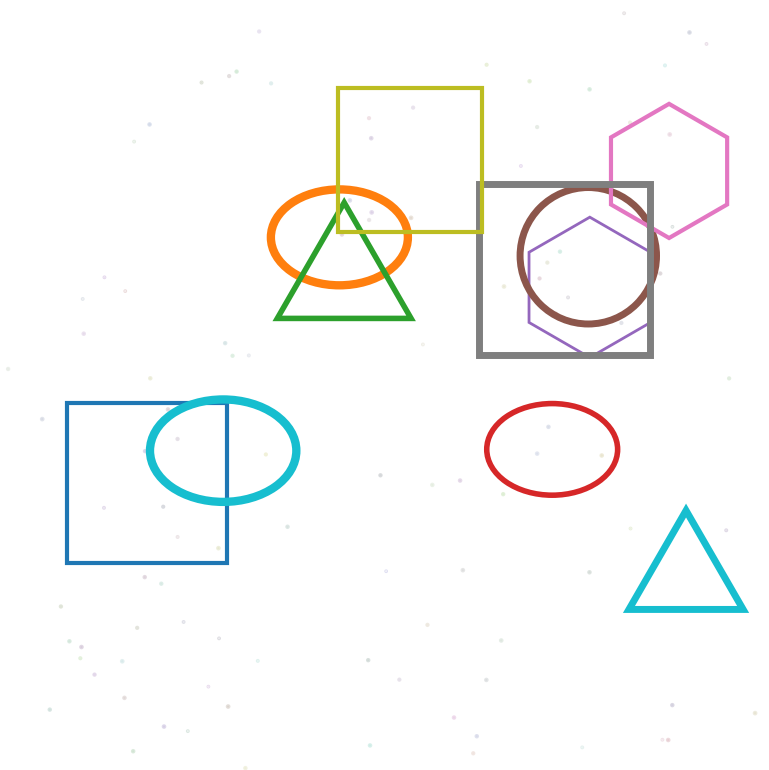[{"shape": "square", "thickness": 1.5, "radius": 0.52, "center": [0.191, 0.373]}, {"shape": "oval", "thickness": 3, "radius": 0.44, "center": [0.441, 0.692]}, {"shape": "triangle", "thickness": 2, "radius": 0.5, "center": [0.447, 0.637]}, {"shape": "oval", "thickness": 2, "radius": 0.42, "center": [0.717, 0.416]}, {"shape": "hexagon", "thickness": 1, "radius": 0.46, "center": [0.766, 0.627]}, {"shape": "circle", "thickness": 2.5, "radius": 0.44, "center": [0.764, 0.668]}, {"shape": "hexagon", "thickness": 1.5, "radius": 0.44, "center": [0.869, 0.778]}, {"shape": "square", "thickness": 2.5, "radius": 0.56, "center": [0.733, 0.65]}, {"shape": "square", "thickness": 1.5, "radius": 0.47, "center": [0.533, 0.793]}, {"shape": "triangle", "thickness": 2.5, "radius": 0.43, "center": [0.891, 0.251]}, {"shape": "oval", "thickness": 3, "radius": 0.48, "center": [0.29, 0.415]}]